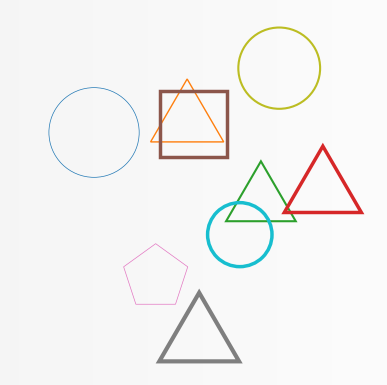[{"shape": "circle", "thickness": 0.5, "radius": 0.58, "center": [0.243, 0.656]}, {"shape": "triangle", "thickness": 1, "radius": 0.54, "center": [0.483, 0.686]}, {"shape": "triangle", "thickness": 1.5, "radius": 0.52, "center": [0.673, 0.477]}, {"shape": "triangle", "thickness": 2.5, "radius": 0.57, "center": [0.833, 0.505]}, {"shape": "square", "thickness": 2.5, "radius": 0.43, "center": [0.499, 0.677]}, {"shape": "pentagon", "thickness": 0.5, "radius": 0.43, "center": [0.402, 0.28]}, {"shape": "triangle", "thickness": 3, "radius": 0.59, "center": [0.514, 0.121]}, {"shape": "circle", "thickness": 1.5, "radius": 0.53, "center": [0.721, 0.823]}, {"shape": "circle", "thickness": 2.5, "radius": 0.42, "center": [0.619, 0.391]}]